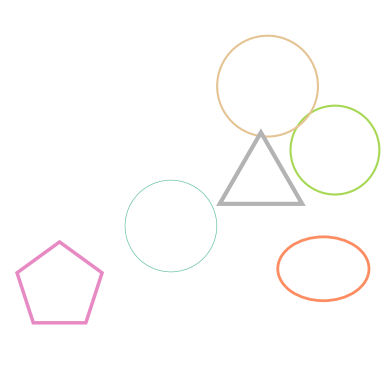[{"shape": "circle", "thickness": 0.5, "radius": 0.6, "center": [0.444, 0.413]}, {"shape": "oval", "thickness": 2, "radius": 0.59, "center": [0.84, 0.302]}, {"shape": "pentagon", "thickness": 2.5, "radius": 0.58, "center": [0.155, 0.255]}, {"shape": "circle", "thickness": 1.5, "radius": 0.58, "center": [0.87, 0.61]}, {"shape": "circle", "thickness": 1.5, "radius": 0.65, "center": [0.695, 0.776]}, {"shape": "triangle", "thickness": 3, "radius": 0.62, "center": [0.678, 0.532]}]